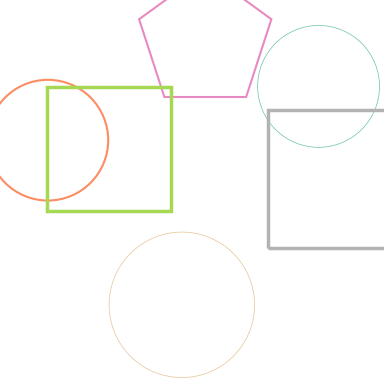[{"shape": "circle", "thickness": 0.5, "radius": 0.79, "center": [0.827, 0.776]}, {"shape": "circle", "thickness": 1.5, "radius": 0.78, "center": [0.124, 0.636]}, {"shape": "pentagon", "thickness": 1.5, "radius": 0.9, "center": [0.533, 0.894]}, {"shape": "square", "thickness": 2.5, "radius": 0.8, "center": [0.283, 0.613]}, {"shape": "circle", "thickness": 0.5, "radius": 0.94, "center": [0.472, 0.208]}, {"shape": "square", "thickness": 2.5, "radius": 0.89, "center": [0.876, 0.535]}]